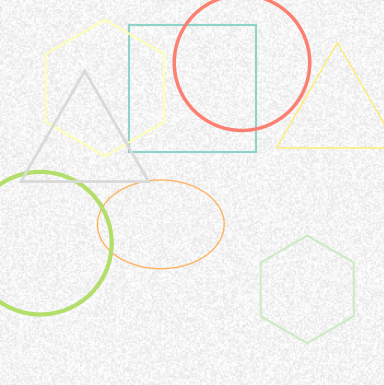[{"shape": "square", "thickness": 1.5, "radius": 0.83, "center": [0.5, 0.77]}, {"shape": "hexagon", "thickness": 1.5, "radius": 0.89, "center": [0.273, 0.771]}, {"shape": "circle", "thickness": 2.5, "radius": 0.88, "center": [0.629, 0.837]}, {"shape": "oval", "thickness": 1, "radius": 0.82, "center": [0.418, 0.417]}, {"shape": "circle", "thickness": 3, "radius": 0.93, "center": [0.105, 0.368]}, {"shape": "triangle", "thickness": 2, "radius": 0.96, "center": [0.22, 0.624]}, {"shape": "hexagon", "thickness": 1.5, "radius": 0.7, "center": [0.798, 0.248]}, {"shape": "triangle", "thickness": 1, "radius": 0.91, "center": [0.876, 0.707]}]